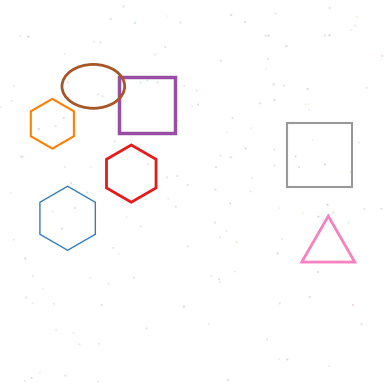[{"shape": "hexagon", "thickness": 2, "radius": 0.37, "center": [0.341, 0.549]}, {"shape": "hexagon", "thickness": 1, "radius": 0.42, "center": [0.176, 0.433]}, {"shape": "square", "thickness": 2.5, "radius": 0.37, "center": [0.382, 0.727]}, {"shape": "hexagon", "thickness": 1.5, "radius": 0.32, "center": [0.136, 0.679]}, {"shape": "oval", "thickness": 2, "radius": 0.41, "center": [0.242, 0.776]}, {"shape": "triangle", "thickness": 2, "radius": 0.4, "center": [0.853, 0.359]}, {"shape": "square", "thickness": 1.5, "radius": 0.42, "center": [0.83, 0.598]}]